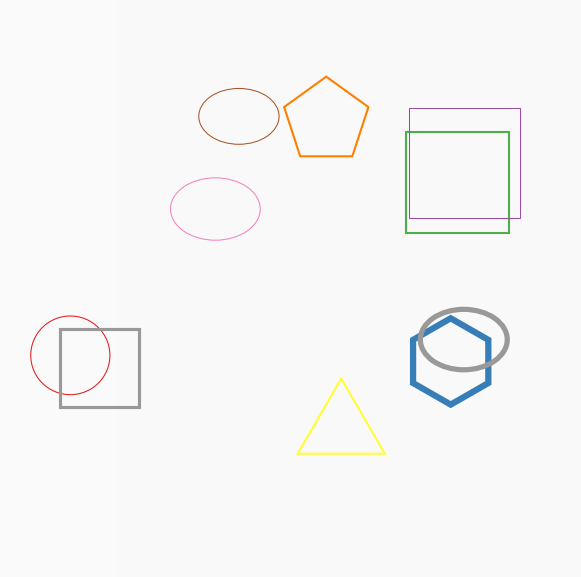[{"shape": "circle", "thickness": 0.5, "radius": 0.34, "center": [0.121, 0.384]}, {"shape": "hexagon", "thickness": 3, "radius": 0.37, "center": [0.775, 0.373]}, {"shape": "square", "thickness": 1, "radius": 0.44, "center": [0.787, 0.683]}, {"shape": "square", "thickness": 0.5, "radius": 0.47, "center": [0.799, 0.717]}, {"shape": "pentagon", "thickness": 1, "radius": 0.38, "center": [0.561, 0.79]}, {"shape": "triangle", "thickness": 1, "radius": 0.43, "center": [0.587, 0.257]}, {"shape": "oval", "thickness": 0.5, "radius": 0.35, "center": [0.411, 0.798]}, {"shape": "oval", "thickness": 0.5, "radius": 0.39, "center": [0.37, 0.637]}, {"shape": "square", "thickness": 1.5, "radius": 0.34, "center": [0.171, 0.362]}, {"shape": "oval", "thickness": 2.5, "radius": 0.37, "center": [0.798, 0.411]}]